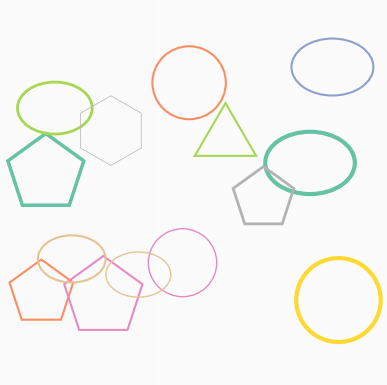[{"shape": "pentagon", "thickness": 2.5, "radius": 0.51, "center": [0.118, 0.55]}, {"shape": "oval", "thickness": 3, "radius": 0.58, "center": [0.8, 0.577]}, {"shape": "circle", "thickness": 1.5, "radius": 0.47, "center": [0.488, 0.785]}, {"shape": "pentagon", "thickness": 1.5, "radius": 0.43, "center": [0.107, 0.239]}, {"shape": "oval", "thickness": 1.5, "radius": 0.53, "center": [0.858, 0.826]}, {"shape": "pentagon", "thickness": 1.5, "radius": 0.53, "center": [0.267, 0.229]}, {"shape": "circle", "thickness": 1, "radius": 0.44, "center": [0.471, 0.318]}, {"shape": "triangle", "thickness": 1.5, "radius": 0.46, "center": [0.582, 0.641]}, {"shape": "oval", "thickness": 2, "radius": 0.48, "center": [0.142, 0.719]}, {"shape": "circle", "thickness": 3, "radius": 0.55, "center": [0.873, 0.221]}, {"shape": "oval", "thickness": 1, "radius": 0.42, "center": [0.357, 0.287]}, {"shape": "oval", "thickness": 1.5, "radius": 0.44, "center": [0.185, 0.327]}, {"shape": "pentagon", "thickness": 2, "radius": 0.41, "center": [0.68, 0.485]}, {"shape": "hexagon", "thickness": 0.5, "radius": 0.45, "center": [0.286, 0.661]}]